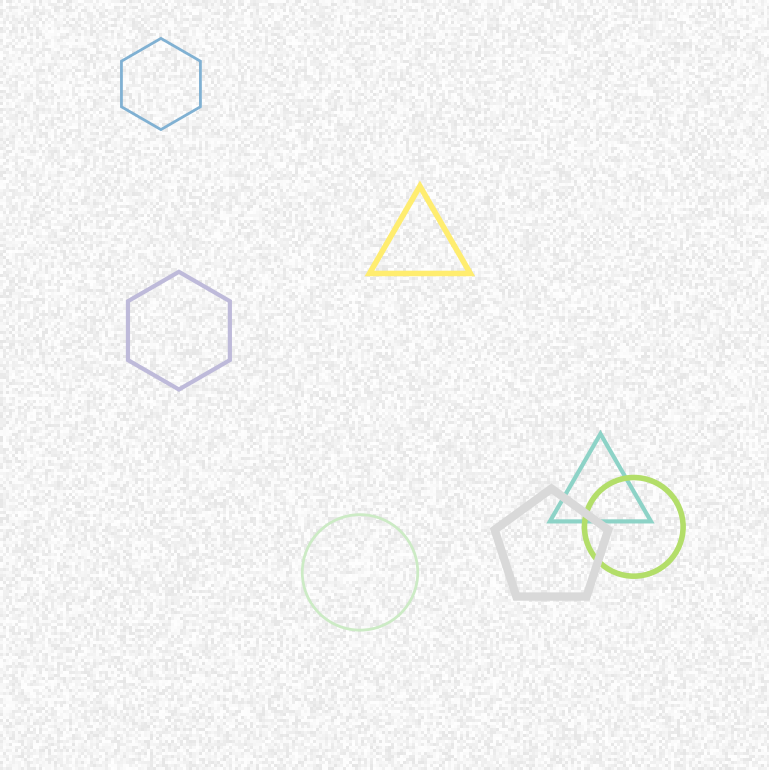[{"shape": "triangle", "thickness": 1.5, "radius": 0.38, "center": [0.78, 0.361]}, {"shape": "hexagon", "thickness": 1.5, "radius": 0.38, "center": [0.232, 0.571]}, {"shape": "hexagon", "thickness": 1, "radius": 0.3, "center": [0.209, 0.891]}, {"shape": "circle", "thickness": 2, "radius": 0.32, "center": [0.823, 0.316]}, {"shape": "pentagon", "thickness": 3, "radius": 0.39, "center": [0.716, 0.288]}, {"shape": "circle", "thickness": 1, "radius": 0.37, "center": [0.468, 0.257]}, {"shape": "triangle", "thickness": 2, "radius": 0.38, "center": [0.545, 0.683]}]